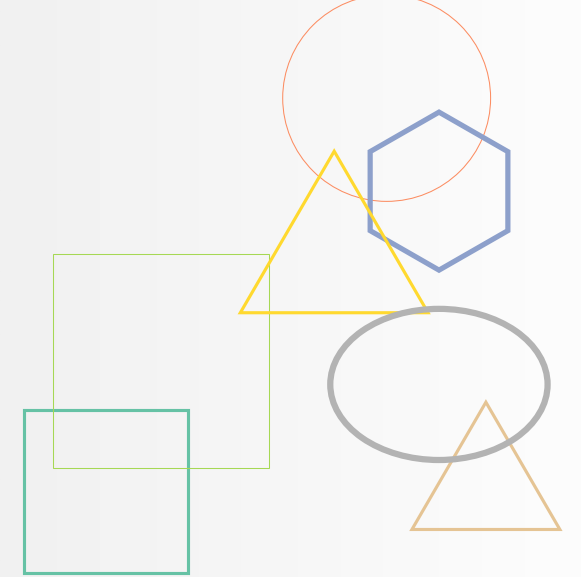[{"shape": "square", "thickness": 1.5, "radius": 0.7, "center": [0.182, 0.148]}, {"shape": "circle", "thickness": 0.5, "radius": 0.89, "center": [0.665, 0.829]}, {"shape": "hexagon", "thickness": 2.5, "radius": 0.68, "center": [0.755, 0.668]}, {"shape": "square", "thickness": 0.5, "radius": 0.93, "center": [0.277, 0.374]}, {"shape": "triangle", "thickness": 1.5, "radius": 0.93, "center": [0.575, 0.551]}, {"shape": "triangle", "thickness": 1.5, "radius": 0.73, "center": [0.836, 0.156]}, {"shape": "oval", "thickness": 3, "radius": 0.93, "center": [0.755, 0.333]}]